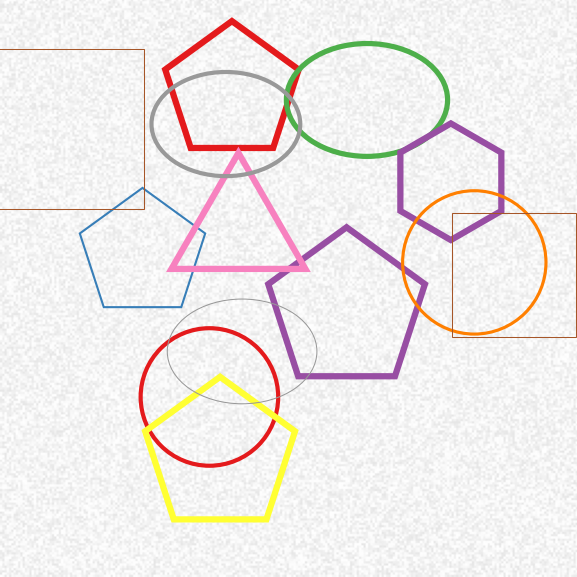[{"shape": "pentagon", "thickness": 3, "radius": 0.61, "center": [0.402, 0.841]}, {"shape": "circle", "thickness": 2, "radius": 0.6, "center": [0.363, 0.312]}, {"shape": "pentagon", "thickness": 1, "radius": 0.57, "center": [0.247, 0.56]}, {"shape": "oval", "thickness": 2.5, "radius": 0.7, "center": [0.635, 0.826]}, {"shape": "hexagon", "thickness": 3, "radius": 0.5, "center": [0.781, 0.684]}, {"shape": "pentagon", "thickness": 3, "radius": 0.71, "center": [0.6, 0.463]}, {"shape": "circle", "thickness": 1.5, "radius": 0.62, "center": [0.821, 0.545]}, {"shape": "pentagon", "thickness": 3, "radius": 0.68, "center": [0.381, 0.21]}, {"shape": "square", "thickness": 0.5, "radius": 0.7, "center": [0.11, 0.776]}, {"shape": "square", "thickness": 0.5, "radius": 0.54, "center": [0.89, 0.523]}, {"shape": "triangle", "thickness": 3, "radius": 0.67, "center": [0.413, 0.6]}, {"shape": "oval", "thickness": 2, "radius": 0.64, "center": [0.391, 0.784]}, {"shape": "oval", "thickness": 0.5, "radius": 0.65, "center": [0.419, 0.391]}]